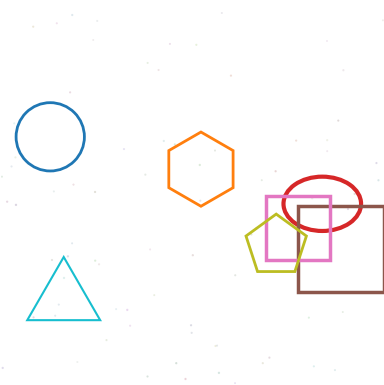[{"shape": "circle", "thickness": 2, "radius": 0.44, "center": [0.13, 0.645]}, {"shape": "hexagon", "thickness": 2, "radius": 0.48, "center": [0.522, 0.561]}, {"shape": "oval", "thickness": 3, "radius": 0.5, "center": [0.837, 0.471]}, {"shape": "square", "thickness": 2.5, "radius": 0.56, "center": [0.887, 0.354]}, {"shape": "square", "thickness": 2.5, "radius": 0.42, "center": [0.773, 0.408]}, {"shape": "pentagon", "thickness": 2, "radius": 0.41, "center": [0.717, 0.361]}, {"shape": "triangle", "thickness": 1.5, "radius": 0.55, "center": [0.166, 0.223]}]